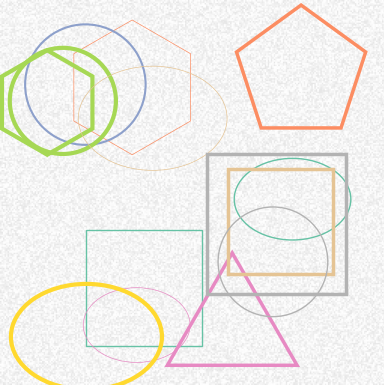[{"shape": "square", "thickness": 1, "radius": 0.75, "center": [0.374, 0.252]}, {"shape": "oval", "thickness": 1, "radius": 0.76, "center": [0.76, 0.483]}, {"shape": "pentagon", "thickness": 2.5, "radius": 0.88, "center": [0.782, 0.81]}, {"shape": "hexagon", "thickness": 0.5, "radius": 0.87, "center": [0.343, 0.773]}, {"shape": "circle", "thickness": 1.5, "radius": 0.78, "center": [0.222, 0.78]}, {"shape": "oval", "thickness": 0.5, "radius": 0.69, "center": [0.355, 0.156]}, {"shape": "triangle", "thickness": 2.5, "radius": 0.97, "center": [0.603, 0.148]}, {"shape": "circle", "thickness": 3, "radius": 0.69, "center": [0.163, 0.738]}, {"shape": "hexagon", "thickness": 3, "radius": 0.68, "center": [0.123, 0.734]}, {"shape": "oval", "thickness": 3, "radius": 0.98, "center": [0.225, 0.125]}, {"shape": "oval", "thickness": 0.5, "radius": 0.97, "center": [0.397, 0.693]}, {"shape": "square", "thickness": 2.5, "radius": 0.68, "center": [0.729, 0.424]}, {"shape": "square", "thickness": 2.5, "radius": 0.91, "center": [0.718, 0.419]}, {"shape": "circle", "thickness": 1, "radius": 0.71, "center": [0.709, 0.32]}]